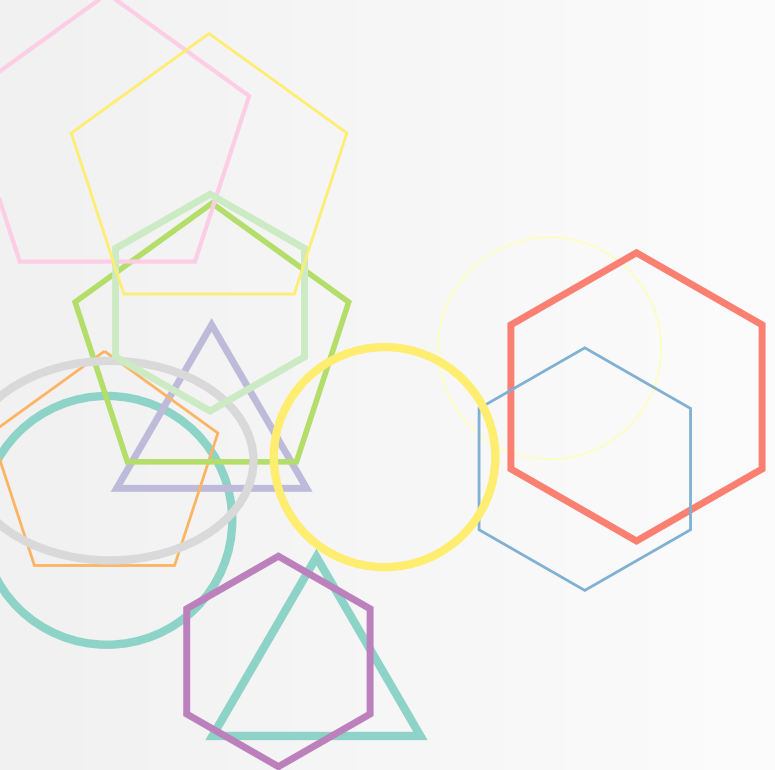[{"shape": "triangle", "thickness": 3, "radius": 0.77, "center": [0.408, 0.122]}, {"shape": "circle", "thickness": 3, "radius": 0.81, "center": [0.138, 0.324]}, {"shape": "circle", "thickness": 0.5, "radius": 0.72, "center": [0.709, 0.548]}, {"shape": "triangle", "thickness": 2.5, "radius": 0.71, "center": [0.273, 0.437]}, {"shape": "hexagon", "thickness": 2.5, "radius": 0.94, "center": [0.821, 0.485]}, {"shape": "hexagon", "thickness": 1, "radius": 0.79, "center": [0.755, 0.391]}, {"shape": "pentagon", "thickness": 1, "radius": 0.77, "center": [0.135, 0.39]}, {"shape": "pentagon", "thickness": 2, "radius": 0.93, "center": [0.273, 0.55]}, {"shape": "pentagon", "thickness": 1.5, "radius": 0.96, "center": [0.139, 0.816]}, {"shape": "oval", "thickness": 3, "radius": 0.93, "center": [0.142, 0.402]}, {"shape": "hexagon", "thickness": 2.5, "radius": 0.68, "center": [0.359, 0.141]}, {"shape": "hexagon", "thickness": 2.5, "radius": 0.7, "center": [0.271, 0.607]}, {"shape": "pentagon", "thickness": 1, "radius": 0.93, "center": [0.27, 0.769]}, {"shape": "circle", "thickness": 3, "radius": 0.71, "center": [0.496, 0.406]}]